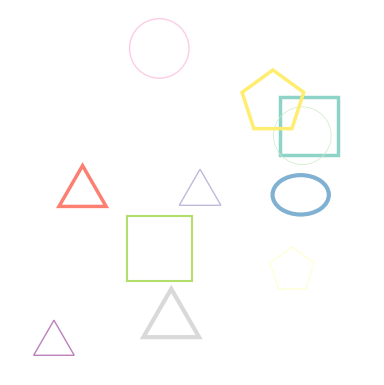[{"shape": "square", "thickness": 2.5, "radius": 0.37, "center": [0.802, 0.673]}, {"shape": "pentagon", "thickness": 0.5, "radius": 0.3, "center": [0.759, 0.298]}, {"shape": "triangle", "thickness": 1, "radius": 0.31, "center": [0.52, 0.498]}, {"shape": "triangle", "thickness": 2.5, "radius": 0.35, "center": [0.214, 0.499]}, {"shape": "oval", "thickness": 3, "radius": 0.37, "center": [0.781, 0.494]}, {"shape": "square", "thickness": 1.5, "radius": 0.42, "center": [0.415, 0.355]}, {"shape": "circle", "thickness": 1, "radius": 0.39, "center": [0.414, 0.874]}, {"shape": "triangle", "thickness": 3, "radius": 0.42, "center": [0.445, 0.166]}, {"shape": "triangle", "thickness": 1, "radius": 0.3, "center": [0.14, 0.108]}, {"shape": "circle", "thickness": 0.5, "radius": 0.37, "center": [0.785, 0.647]}, {"shape": "pentagon", "thickness": 2.5, "radius": 0.42, "center": [0.709, 0.734]}]